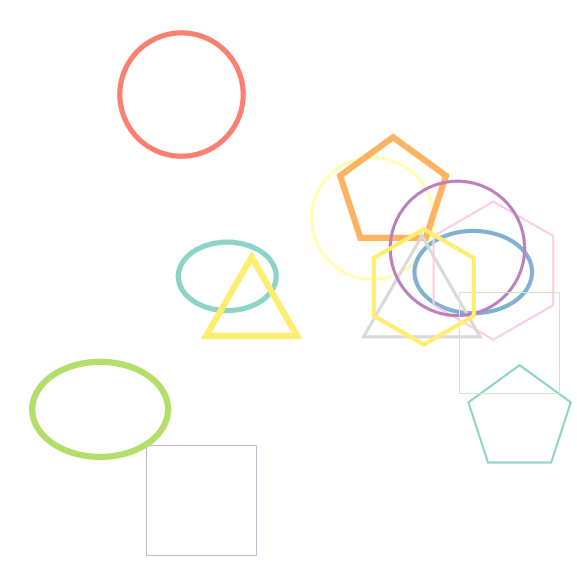[{"shape": "pentagon", "thickness": 1, "radius": 0.47, "center": [0.9, 0.274]}, {"shape": "oval", "thickness": 2.5, "radius": 0.42, "center": [0.394, 0.521]}, {"shape": "circle", "thickness": 1.5, "radius": 0.53, "center": [0.645, 0.621]}, {"shape": "square", "thickness": 0.5, "radius": 0.48, "center": [0.348, 0.133]}, {"shape": "circle", "thickness": 2.5, "radius": 0.53, "center": [0.314, 0.835]}, {"shape": "oval", "thickness": 2, "radius": 0.51, "center": [0.82, 0.528]}, {"shape": "pentagon", "thickness": 3, "radius": 0.48, "center": [0.681, 0.665]}, {"shape": "oval", "thickness": 3, "radius": 0.59, "center": [0.173, 0.29]}, {"shape": "hexagon", "thickness": 1, "radius": 0.6, "center": [0.854, 0.531]}, {"shape": "triangle", "thickness": 1.5, "radius": 0.58, "center": [0.73, 0.474]}, {"shape": "circle", "thickness": 1.5, "radius": 0.58, "center": [0.792, 0.569]}, {"shape": "square", "thickness": 0.5, "radius": 0.44, "center": [0.881, 0.406]}, {"shape": "hexagon", "thickness": 2, "radius": 0.5, "center": [0.734, 0.502]}, {"shape": "triangle", "thickness": 3, "radius": 0.46, "center": [0.436, 0.463]}]